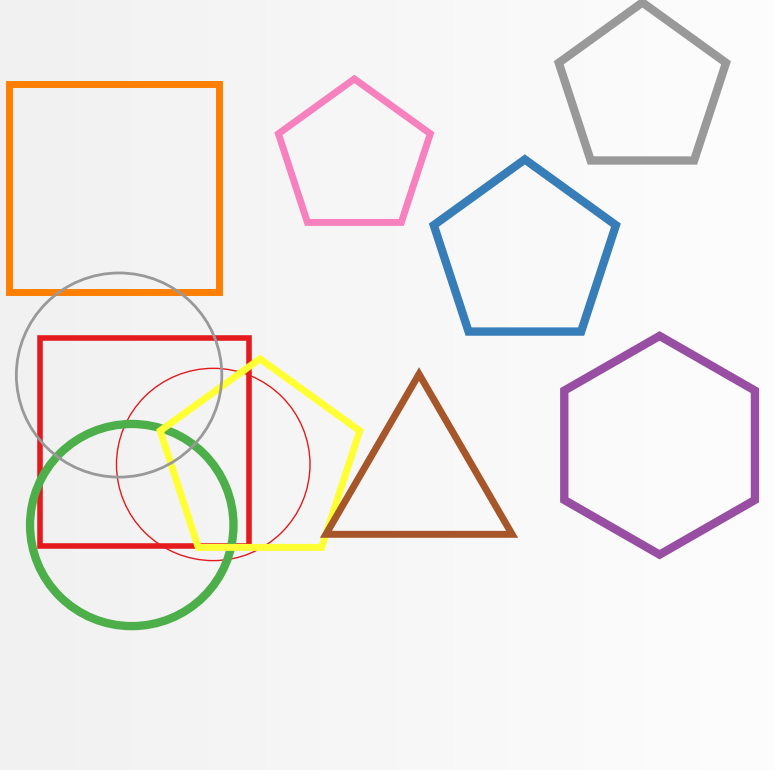[{"shape": "square", "thickness": 2, "radius": 0.67, "center": [0.186, 0.426]}, {"shape": "circle", "thickness": 0.5, "radius": 0.62, "center": [0.275, 0.397]}, {"shape": "pentagon", "thickness": 3, "radius": 0.62, "center": [0.677, 0.669]}, {"shape": "circle", "thickness": 3, "radius": 0.66, "center": [0.17, 0.318]}, {"shape": "hexagon", "thickness": 3, "radius": 0.71, "center": [0.851, 0.422]}, {"shape": "square", "thickness": 2.5, "radius": 0.68, "center": [0.147, 0.756]}, {"shape": "pentagon", "thickness": 2.5, "radius": 0.68, "center": [0.335, 0.399]}, {"shape": "triangle", "thickness": 2.5, "radius": 0.69, "center": [0.541, 0.375]}, {"shape": "pentagon", "thickness": 2.5, "radius": 0.52, "center": [0.457, 0.794]}, {"shape": "circle", "thickness": 1, "radius": 0.66, "center": [0.154, 0.513]}, {"shape": "pentagon", "thickness": 3, "radius": 0.57, "center": [0.829, 0.883]}]